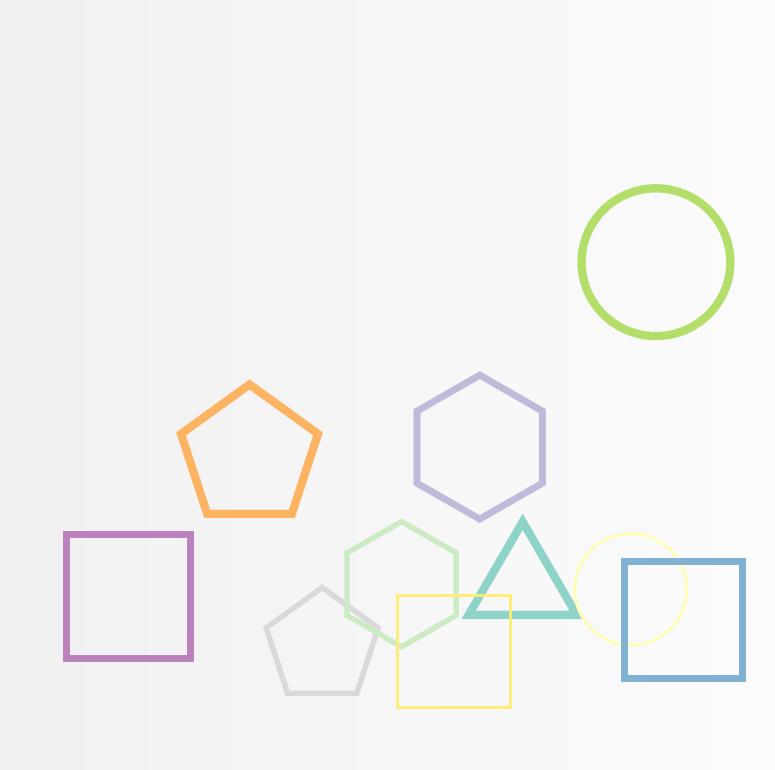[{"shape": "triangle", "thickness": 3, "radius": 0.4, "center": [0.674, 0.242]}, {"shape": "circle", "thickness": 1, "radius": 0.36, "center": [0.814, 0.235]}, {"shape": "hexagon", "thickness": 2.5, "radius": 0.47, "center": [0.619, 0.419]}, {"shape": "square", "thickness": 2.5, "radius": 0.38, "center": [0.882, 0.195]}, {"shape": "pentagon", "thickness": 3, "radius": 0.46, "center": [0.322, 0.408]}, {"shape": "circle", "thickness": 3, "radius": 0.48, "center": [0.846, 0.659]}, {"shape": "pentagon", "thickness": 2, "radius": 0.38, "center": [0.416, 0.161]}, {"shape": "square", "thickness": 2.5, "radius": 0.4, "center": [0.165, 0.226]}, {"shape": "hexagon", "thickness": 2, "radius": 0.41, "center": [0.518, 0.241]}, {"shape": "square", "thickness": 1, "radius": 0.36, "center": [0.585, 0.154]}]